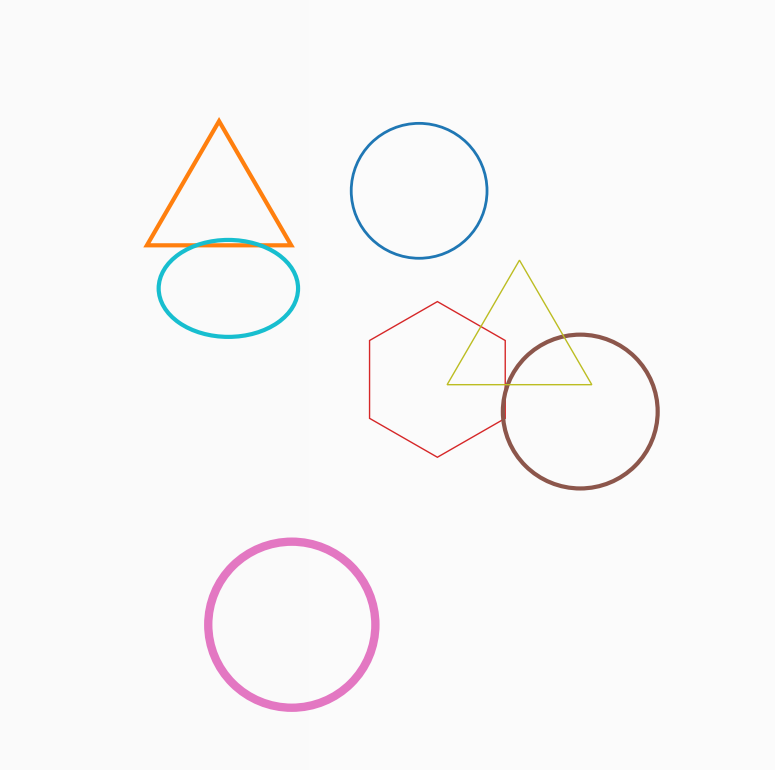[{"shape": "circle", "thickness": 1, "radius": 0.44, "center": [0.541, 0.752]}, {"shape": "triangle", "thickness": 1.5, "radius": 0.54, "center": [0.283, 0.735]}, {"shape": "hexagon", "thickness": 0.5, "radius": 0.51, "center": [0.564, 0.507]}, {"shape": "circle", "thickness": 1.5, "radius": 0.5, "center": [0.749, 0.466]}, {"shape": "circle", "thickness": 3, "radius": 0.54, "center": [0.377, 0.189]}, {"shape": "triangle", "thickness": 0.5, "radius": 0.54, "center": [0.67, 0.554]}, {"shape": "oval", "thickness": 1.5, "radius": 0.45, "center": [0.295, 0.625]}]